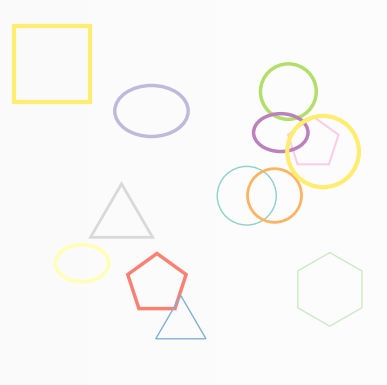[{"shape": "circle", "thickness": 1, "radius": 0.38, "center": [0.637, 0.492]}, {"shape": "oval", "thickness": 2.5, "radius": 0.34, "center": [0.212, 0.317]}, {"shape": "oval", "thickness": 2.5, "radius": 0.47, "center": [0.391, 0.712]}, {"shape": "pentagon", "thickness": 2.5, "radius": 0.4, "center": [0.405, 0.262]}, {"shape": "triangle", "thickness": 1, "radius": 0.37, "center": [0.467, 0.157]}, {"shape": "circle", "thickness": 2, "radius": 0.35, "center": [0.708, 0.492]}, {"shape": "circle", "thickness": 2.5, "radius": 0.36, "center": [0.744, 0.762]}, {"shape": "pentagon", "thickness": 1.5, "radius": 0.34, "center": [0.808, 0.629]}, {"shape": "triangle", "thickness": 2, "radius": 0.46, "center": [0.314, 0.43]}, {"shape": "oval", "thickness": 2.5, "radius": 0.35, "center": [0.725, 0.656]}, {"shape": "hexagon", "thickness": 1, "radius": 0.48, "center": [0.851, 0.248]}, {"shape": "circle", "thickness": 3, "radius": 0.46, "center": [0.834, 0.606]}, {"shape": "square", "thickness": 3, "radius": 0.49, "center": [0.134, 0.834]}]